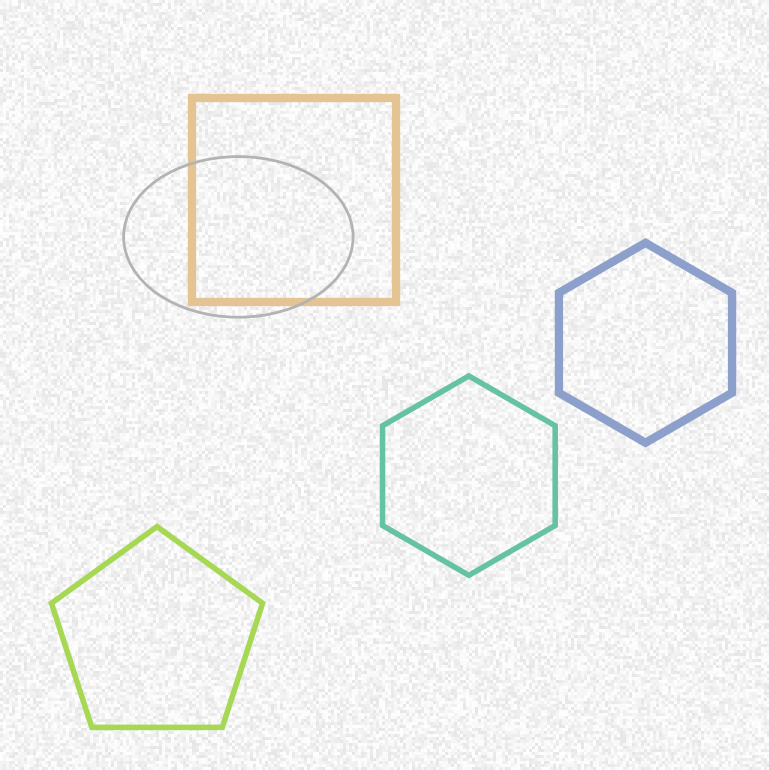[{"shape": "hexagon", "thickness": 2, "radius": 0.65, "center": [0.609, 0.382]}, {"shape": "hexagon", "thickness": 3, "radius": 0.65, "center": [0.838, 0.555]}, {"shape": "pentagon", "thickness": 2, "radius": 0.72, "center": [0.204, 0.172]}, {"shape": "square", "thickness": 3, "radius": 0.66, "center": [0.382, 0.74]}, {"shape": "oval", "thickness": 1, "radius": 0.75, "center": [0.31, 0.692]}]